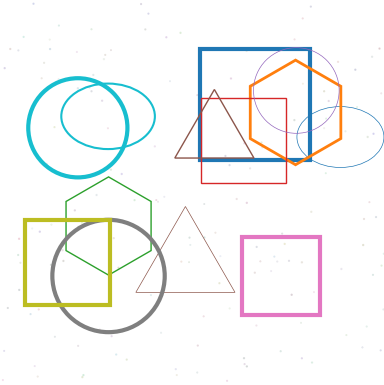[{"shape": "oval", "thickness": 0.5, "radius": 0.56, "center": [0.884, 0.644]}, {"shape": "square", "thickness": 3, "radius": 0.72, "center": [0.662, 0.729]}, {"shape": "hexagon", "thickness": 2, "radius": 0.68, "center": [0.768, 0.708]}, {"shape": "hexagon", "thickness": 1, "radius": 0.64, "center": [0.282, 0.413]}, {"shape": "square", "thickness": 1, "radius": 0.56, "center": [0.632, 0.635]}, {"shape": "circle", "thickness": 0.5, "radius": 0.56, "center": [0.77, 0.765]}, {"shape": "triangle", "thickness": 0.5, "radius": 0.74, "center": [0.482, 0.315]}, {"shape": "triangle", "thickness": 1, "radius": 0.59, "center": [0.557, 0.649]}, {"shape": "square", "thickness": 3, "radius": 0.51, "center": [0.73, 0.282]}, {"shape": "circle", "thickness": 3, "radius": 0.73, "center": [0.282, 0.283]}, {"shape": "square", "thickness": 3, "radius": 0.55, "center": [0.176, 0.319]}, {"shape": "circle", "thickness": 3, "radius": 0.64, "center": [0.202, 0.668]}, {"shape": "oval", "thickness": 1.5, "radius": 0.61, "center": [0.281, 0.698]}]